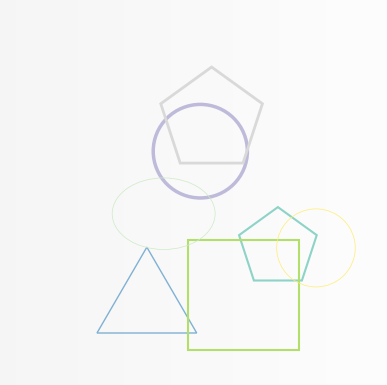[{"shape": "pentagon", "thickness": 1.5, "radius": 0.53, "center": [0.717, 0.357]}, {"shape": "circle", "thickness": 2.5, "radius": 0.61, "center": [0.517, 0.607]}, {"shape": "triangle", "thickness": 1, "radius": 0.74, "center": [0.379, 0.209]}, {"shape": "square", "thickness": 1.5, "radius": 0.71, "center": [0.629, 0.234]}, {"shape": "pentagon", "thickness": 2, "radius": 0.69, "center": [0.546, 0.688]}, {"shape": "oval", "thickness": 0.5, "radius": 0.66, "center": [0.422, 0.445]}, {"shape": "circle", "thickness": 0.5, "radius": 0.51, "center": [0.815, 0.356]}]